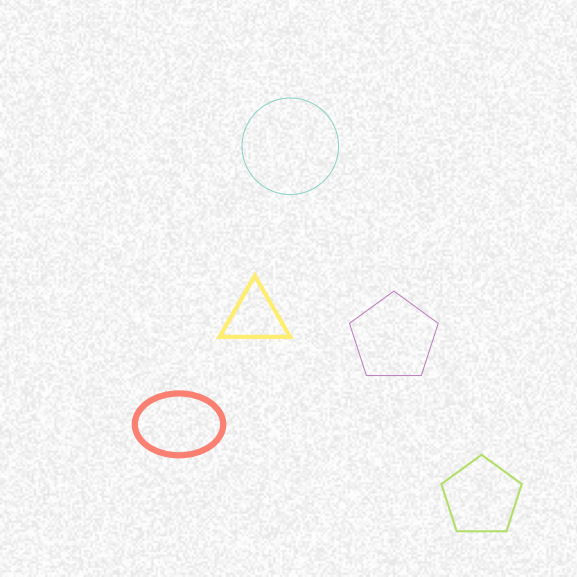[{"shape": "circle", "thickness": 0.5, "radius": 0.42, "center": [0.503, 0.746]}, {"shape": "oval", "thickness": 3, "radius": 0.38, "center": [0.31, 0.264]}, {"shape": "pentagon", "thickness": 1, "radius": 0.37, "center": [0.834, 0.138]}, {"shape": "pentagon", "thickness": 0.5, "radius": 0.4, "center": [0.682, 0.414]}, {"shape": "triangle", "thickness": 2, "radius": 0.35, "center": [0.441, 0.451]}]